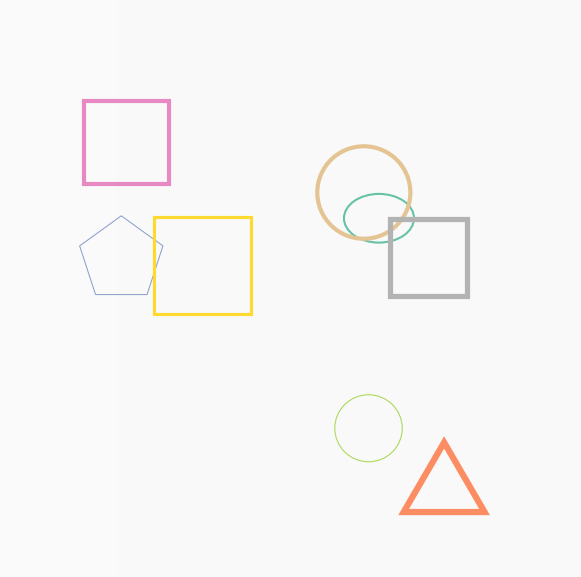[{"shape": "oval", "thickness": 1, "radius": 0.3, "center": [0.652, 0.621]}, {"shape": "triangle", "thickness": 3, "radius": 0.4, "center": [0.764, 0.153]}, {"shape": "pentagon", "thickness": 0.5, "radius": 0.38, "center": [0.209, 0.55]}, {"shape": "square", "thickness": 2, "radius": 0.36, "center": [0.218, 0.752]}, {"shape": "circle", "thickness": 0.5, "radius": 0.29, "center": [0.634, 0.258]}, {"shape": "square", "thickness": 1.5, "radius": 0.42, "center": [0.348, 0.539]}, {"shape": "circle", "thickness": 2, "radius": 0.4, "center": [0.626, 0.666]}, {"shape": "square", "thickness": 2.5, "radius": 0.33, "center": [0.738, 0.553]}]